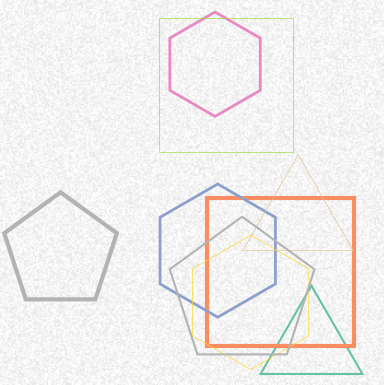[{"shape": "triangle", "thickness": 1.5, "radius": 0.76, "center": [0.809, 0.105]}, {"shape": "square", "thickness": 3, "radius": 0.96, "center": [0.729, 0.294]}, {"shape": "hexagon", "thickness": 2, "radius": 0.87, "center": [0.566, 0.349]}, {"shape": "hexagon", "thickness": 2, "radius": 0.68, "center": [0.559, 0.833]}, {"shape": "square", "thickness": 0.5, "radius": 0.87, "center": [0.586, 0.779]}, {"shape": "hexagon", "thickness": 0.5, "radius": 0.87, "center": [0.651, 0.215]}, {"shape": "triangle", "thickness": 0.5, "radius": 0.83, "center": [0.774, 0.432]}, {"shape": "pentagon", "thickness": 1.5, "radius": 0.99, "center": [0.629, 0.239]}, {"shape": "pentagon", "thickness": 3, "radius": 0.77, "center": [0.157, 0.347]}]